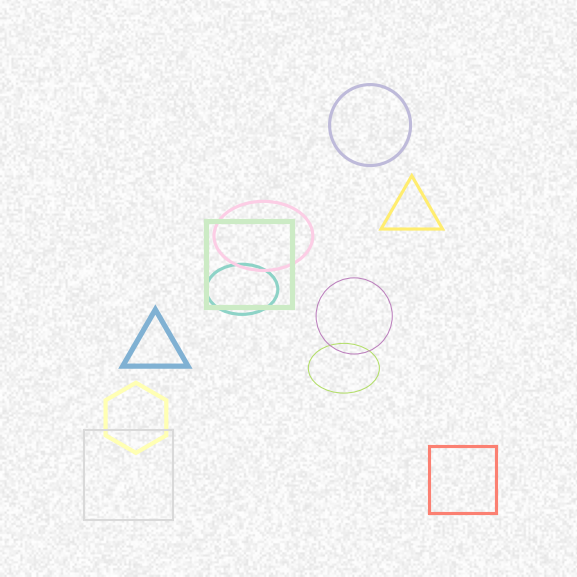[{"shape": "oval", "thickness": 1.5, "radius": 0.31, "center": [0.419, 0.498]}, {"shape": "hexagon", "thickness": 2, "radius": 0.3, "center": [0.235, 0.276]}, {"shape": "circle", "thickness": 1.5, "radius": 0.35, "center": [0.641, 0.783]}, {"shape": "square", "thickness": 1.5, "radius": 0.29, "center": [0.801, 0.169]}, {"shape": "triangle", "thickness": 2.5, "radius": 0.33, "center": [0.269, 0.398]}, {"shape": "oval", "thickness": 0.5, "radius": 0.31, "center": [0.595, 0.362]}, {"shape": "oval", "thickness": 1.5, "radius": 0.43, "center": [0.456, 0.591]}, {"shape": "square", "thickness": 1, "radius": 0.39, "center": [0.223, 0.176]}, {"shape": "circle", "thickness": 0.5, "radius": 0.33, "center": [0.613, 0.452]}, {"shape": "square", "thickness": 2.5, "radius": 0.37, "center": [0.431, 0.542]}, {"shape": "triangle", "thickness": 1.5, "radius": 0.31, "center": [0.713, 0.633]}]